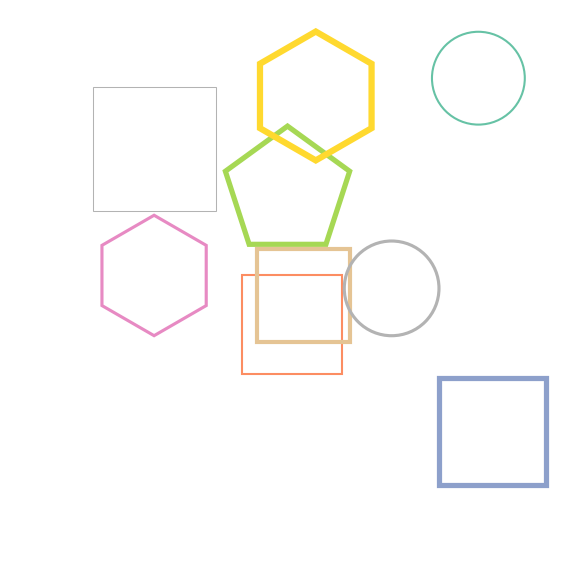[{"shape": "circle", "thickness": 1, "radius": 0.4, "center": [0.828, 0.864]}, {"shape": "square", "thickness": 1, "radius": 0.43, "center": [0.506, 0.437]}, {"shape": "square", "thickness": 2.5, "radius": 0.46, "center": [0.853, 0.252]}, {"shape": "hexagon", "thickness": 1.5, "radius": 0.52, "center": [0.267, 0.522]}, {"shape": "pentagon", "thickness": 2.5, "radius": 0.57, "center": [0.498, 0.668]}, {"shape": "hexagon", "thickness": 3, "radius": 0.56, "center": [0.547, 0.833]}, {"shape": "square", "thickness": 2, "radius": 0.4, "center": [0.525, 0.487]}, {"shape": "square", "thickness": 0.5, "radius": 0.53, "center": [0.268, 0.741]}, {"shape": "circle", "thickness": 1.5, "radius": 0.41, "center": [0.678, 0.5]}]